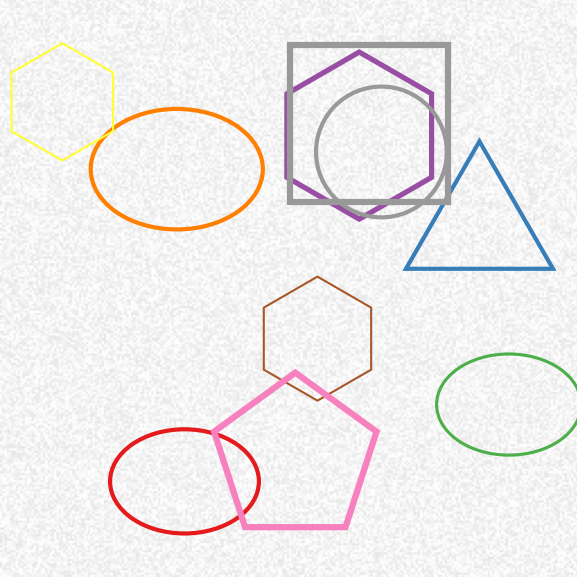[{"shape": "oval", "thickness": 2, "radius": 0.64, "center": [0.319, 0.166]}, {"shape": "triangle", "thickness": 2, "radius": 0.74, "center": [0.83, 0.607]}, {"shape": "oval", "thickness": 1.5, "radius": 0.63, "center": [0.881, 0.299]}, {"shape": "hexagon", "thickness": 2.5, "radius": 0.72, "center": [0.622, 0.764]}, {"shape": "oval", "thickness": 2, "radius": 0.75, "center": [0.306, 0.706]}, {"shape": "hexagon", "thickness": 1, "radius": 0.51, "center": [0.108, 0.823]}, {"shape": "hexagon", "thickness": 1, "radius": 0.54, "center": [0.55, 0.413]}, {"shape": "pentagon", "thickness": 3, "radius": 0.74, "center": [0.511, 0.206]}, {"shape": "circle", "thickness": 2, "radius": 0.57, "center": [0.66, 0.736]}, {"shape": "square", "thickness": 3, "radius": 0.68, "center": [0.639, 0.786]}]